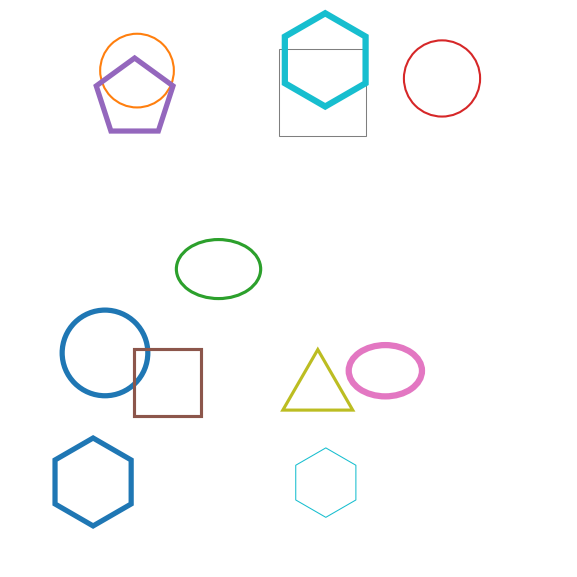[{"shape": "circle", "thickness": 2.5, "radius": 0.37, "center": [0.182, 0.388]}, {"shape": "hexagon", "thickness": 2.5, "radius": 0.38, "center": [0.161, 0.165]}, {"shape": "circle", "thickness": 1, "radius": 0.32, "center": [0.237, 0.877]}, {"shape": "oval", "thickness": 1.5, "radius": 0.37, "center": [0.378, 0.533]}, {"shape": "circle", "thickness": 1, "radius": 0.33, "center": [0.765, 0.863]}, {"shape": "pentagon", "thickness": 2.5, "radius": 0.35, "center": [0.233, 0.829]}, {"shape": "square", "thickness": 1.5, "radius": 0.29, "center": [0.29, 0.336]}, {"shape": "oval", "thickness": 3, "radius": 0.32, "center": [0.667, 0.357]}, {"shape": "square", "thickness": 0.5, "radius": 0.38, "center": [0.559, 0.839]}, {"shape": "triangle", "thickness": 1.5, "radius": 0.35, "center": [0.55, 0.324]}, {"shape": "hexagon", "thickness": 3, "radius": 0.4, "center": [0.563, 0.895]}, {"shape": "hexagon", "thickness": 0.5, "radius": 0.3, "center": [0.564, 0.163]}]